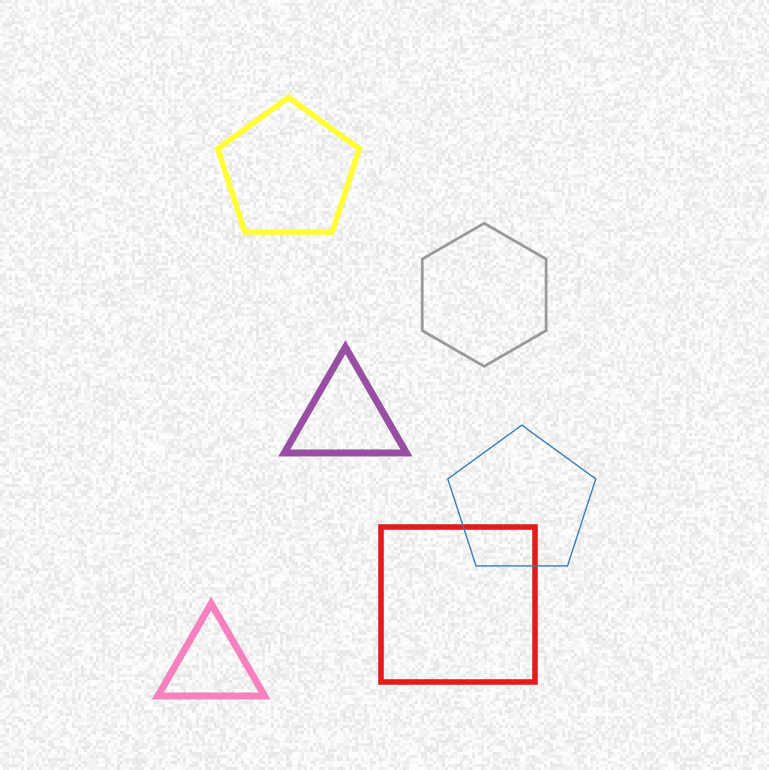[{"shape": "square", "thickness": 2, "radius": 0.5, "center": [0.595, 0.215]}, {"shape": "pentagon", "thickness": 0.5, "radius": 0.51, "center": [0.678, 0.347]}, {"shape": "triangle", "thickness": 2.5, "radius": 0.46, "center": [0.449, 0.458]}, {"shape": "pentagon", "thickness": 2, "radius": 0.48, "center": [0.375, 0.777]}, {"shape": "triangle", "thickness": 2.5, "radius": 0.4, "center": [0.274, 0.136]}, {"shape": "hexagon", "thickness": 1, "radius": 0.46, "center": [0.629, 0.617]}]